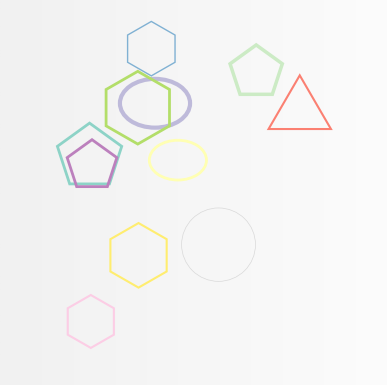[{"shape": "pentagon", "thickness": 2, "radius": 0.44, "center": [0.231, 0.593]}, {"shape": "oval", "thickness": 2, "radius": 0.37, "center": [0.459, 0.584]}, {"shape": "oval", "thickness": 3, "radius": 0.45, "center": [0.4, 0.732]}, {"shape": "triangle", "thickness": 1.5, "radius": 0.46, "center": [0.774, 0.711]}, {"shape": "hexagon", "thickness": 1, "radius": 0.35, "center": [0.39, 0.874]}, {"shape": "hexagon", "thickness": 2, "radius": 0.47, "center": [0.356, 0.72]}, {"shape": "hexagon", "thickness": 1.5, "radius": 0.34, "center": [0.234, 0.165]}, {"shape": "circle", "thickness": 0.5, "radius": 0.48, "center": [0.564, 0.365]}, {"shape": "pentagon", "thickness": 2, "radius": 0.34, "center": [0.237, 0.57]}, {"shape": "pentagon", "thickness": 2.5, "radius": 0.35, "center": [0.661, 0.812]}, {"shape": "hexagon", "thickness": 1.5, "radius": 0.42, "center": [0.358, 0.337]}]